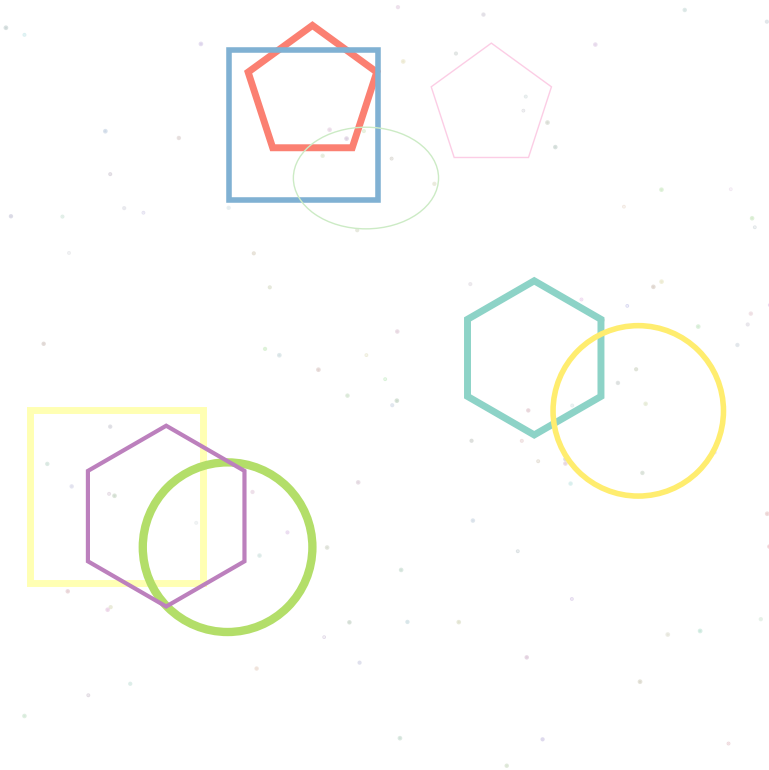[{"shape": "hexagon", "thickness": 2.5, "radius": 0.5, "center": [0.694, 0.535]}, {"shape": "square", "thickness": 2.5, "radius": 0.56, "center": [0.151, 0.355]}, {"shape": "pentagon", "thickness": 2.5, "radius": 0.44, "center": [0.406, 0.879]}, {"shape": "square", "thickness": 2, "radius": 0.49, "center": [0.394, 0.838]}, {"shape": "circle", "thickness": 3, "radius": 0.55, "center": [0.296, 0.289]}, {"shape": "pentagon", "thickness": 0.5, "radius": 0.41, "center": [0.638, 0.862]}, {"shape": "hexagon", "thickness": 1.5, "radius": 0.59, "center": [0.216, 0.33]}, {"shape": "oval", "thickness": 0.5, "radius": 0.47, "center": [0.475, 0.769]}, {"shape": "circle", "thickness": 2, "radius": 0.55, "center": [0.829, 0.466]}]